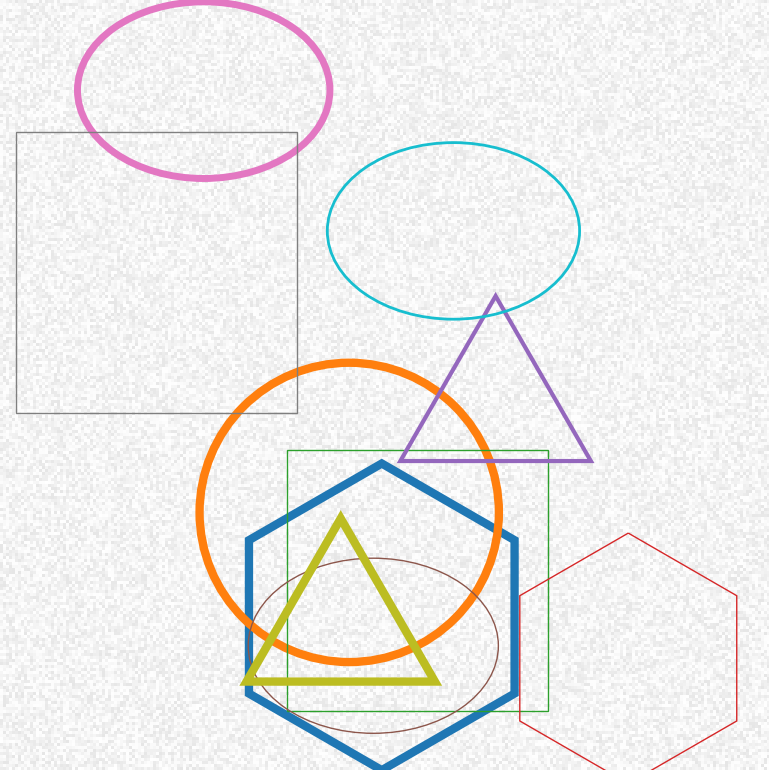[{"shape": "hexagon", "thickness": 3, "radius": 1.0, "center": [0.496, 0.199]}, {"shape": "circle", "thickness": 3, "radius": 0.97, "center": [0.454, 0.335]}, {"shape": "square", "thickness": 0.5, "radius": 0.85, "center": [0.542, 0.246]}, {"shape": "hexagon", "thickness": 0.5, "radius": 0.81, "center": [0.816, 0.145]}, {"shape": "triangle", "thickness": 1.5, "radius": 0.71, "center": [0.644, 0.473]}, {"shape": "oval", "thickness": 0.5, "radius": 0.81, "center": [0.485, 0.161]}, {"shape": "oval", "thickness": 2.5, "radius": 0.82, "center": [0.265, 0.883]}, {"shape": "square", "thickness": 0.5, "radius": 0.91, "center": [0.203, 0.646]}, {"shape": "triangle", "thickness": 3, "radius": 0.71, "center": [0.443, 0.185]}, {"shape": "oval", "thickness": 1, "radius": 0.82, "center": [0.589, 0.7]}]